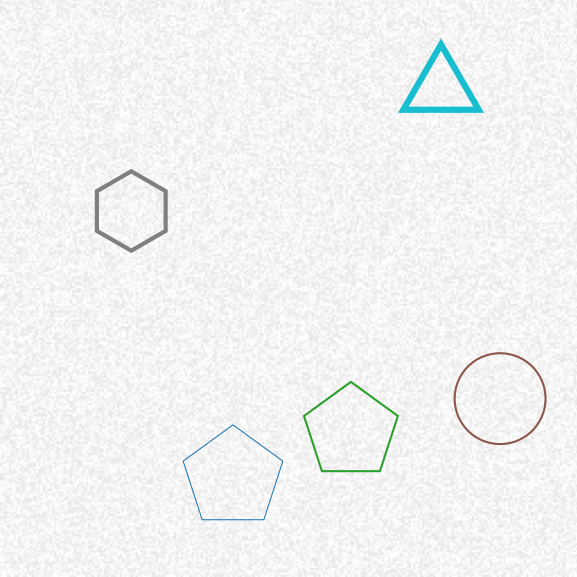[{"shape": "pentagon", "thickness": 0.5, "radius": 0.45, "center": [0.403, 0.173]}, {"shape": "pentagon", "thickness": 1, "radius": 0.43, "center": [0.608, 0.252]}, {"shape": "circle", "thickness": 1, "radius": 0.39, "center": [0.866, 0.309]}, {"shape": "hexagon", "thickness": 2, "radius": 0.34, "center": [0.227, 0.634]}, {"shape": "triangle", "thickness": 3, "radius": 0.38, "center": [0.764, 0.847]}]